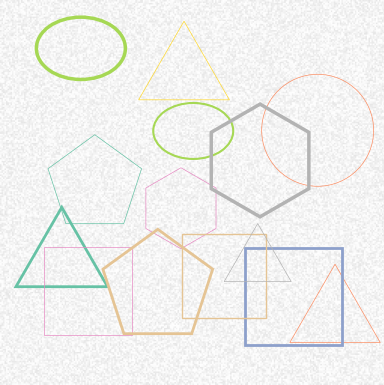[{"shape": "pentagon", "thickness": 0.5, "radius": 0.64, "center": [0.246, 0.522]}, {"shape": "triangle", "thickness": 2, "radius": 0.69, "center": [0.16, 0.324]}, {"shape": "circle", "thickness": 0.5, "radius": 0.73, "center": [0.825, 0.662]}, {"shape": "triangle", "thickness": 0.5, "radius": 0.68, "center": [0.87, 0.178]}, {"shape": "square", "thickness": 2, "radius": 0.63, "center": [0.763, 0.229]}, {"shape": "hexagon", "thickness": 0.5, "radius": 0.53, "center": [0.47, 0.459]}, {"shape": "square", "thickness": 0.5, "radius": 0.57, "center": [0.23, 0.244]}, {"shape": "oval", "thickness": 1.5, "radius": 0.52, "center": [0.502, 0.66]}, {"shape": "oval", "thickness": 2.5, "radius": 0.58, "center": [0.21, 0.874]}, {"shape": "triangle", "thickness": 0.5, "radius": 0.68, "center": [0.478, 0.809]}, {"shape": "pentagon", "thickness": 2, "radius": 0.75, "center": [0.41, 0.255]}, {"shape": "square", "thickness": 1, "radius": 0.55, "center": [0.582, 0.283]}, {"shape": "triangle", "thickness": 0.5, "radius": 0.5, "center": [0.669, 0.319]}, {"shape": "hexagon", "thickness": 2.5, "radius": 0.73, "center": [0.675, 0.583]}]